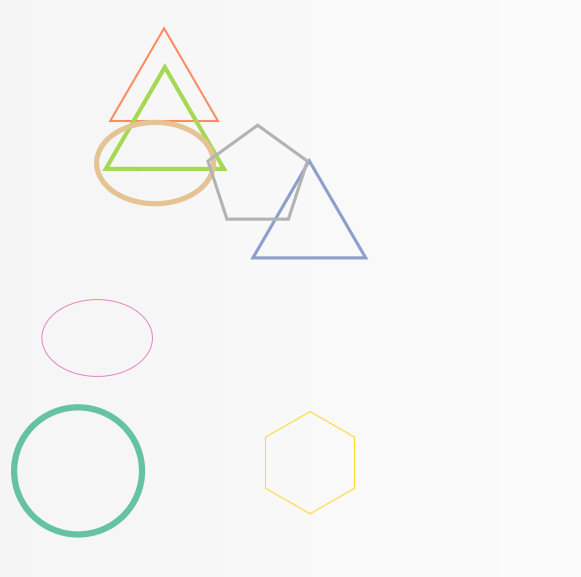[{"shape": "circle", "thickness": 3, "radius": 0.55, "center": [0.134, 0.184]}, {"shape": "triangle", "thickness": 1, "radius": 0.54, "center": [0.282, 0.843]}, {"shape": "triangle", "thickness": 1.5, "radius": 0.56, "center": [0.532, 0.609]}, {"shape": "oval", "thickness": 0.5, "radius": 0.48, "center": [0.167, 0.414]}, {"shape": "triangle", "thickness": 2, "radius": 0.59, "center": [0.284, 0.765]}, {"shape": "hexagon", "thickness": 0.5, "radius": 0.44, "center": [0.533, 0.198]}, {"shape": "oval", "thickness": 2.5, "radius": 0.5, "center": [0.267, 0.717]}, {"shape": "pentagon", "thickness": 1.5, "radius": 0.45, "center": [0.443, 0.692]}]